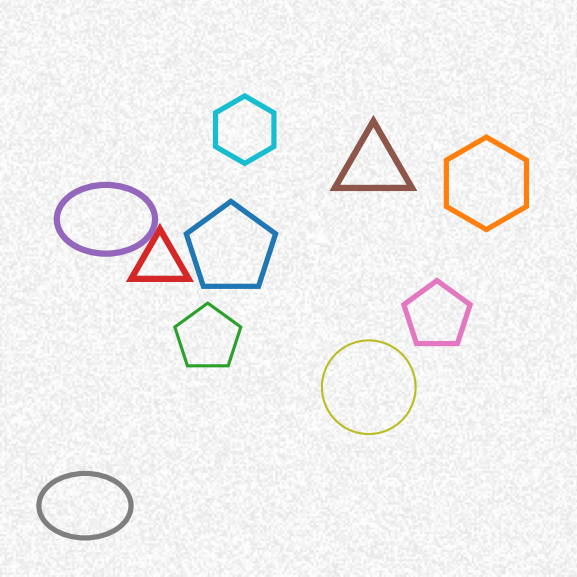[{"shape": "pentagon", "thickness": 2.5, "radius": 0.41, "center": [0.4, 0.569]}, {"shape": "hexagon", "thickness": 2.5, "radius": 0.4, "center": [0.842, 0.682]}, {"shape": "pentagon", "thickness": 1.5, "radius": 0.3, "center": [0.36, 0.414]}, {"shape": "triangle", "thickness": 3, "radius": 0.29, "center": [0.277, 0.545]}, {"shape": "oval", "thickness": 3, "radius": 0.43, "center": [0.183, 0.619]}, {"shape": "triangle", "thickness": 3, "radius": 0.39, "center": [0.647, 0.712]}, {"shape": "pentagon", "thickness": 2.5, "radius": 0.3, "center": [0.757, 0.453]}, {"shape": "oval", "thickness": 2.5, "radius": 0.4, "center": [0.147, 0.123]}, {"shape": "circle", "thickness": 1, "radius": 0.41, "center": [0.639, 0.329]}, {"shape": "hexagon", "thickness": 2.5, "radius": 0.29, "center": [0.424, 0.775]}]